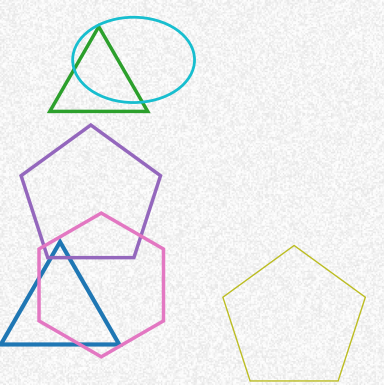[{"shape": "triangle", "thickness": 3, "radius": 0.89, "center": [0.156, 0.194]}, {"shape": "triangle", "thickness": 2.5, "radius": 0.73, "center": [0.256, 0.784]}, {"shape": "pentagon", "thickness": 2.5, "radius": 0.95, "center": [0.236, 0.485]}, {"shape": "hexagon", "thickness": 2.5, "radius": 0.93, "center": [0.263, 0.26]}, {"shape": "pentagon", "thickness": 1, "radius": 0.97, "center": [0.764, 0.168]}, {"shape": "oval", "thickness": 2, "radius": 0.79, "center": [0.347, 0.844]}]